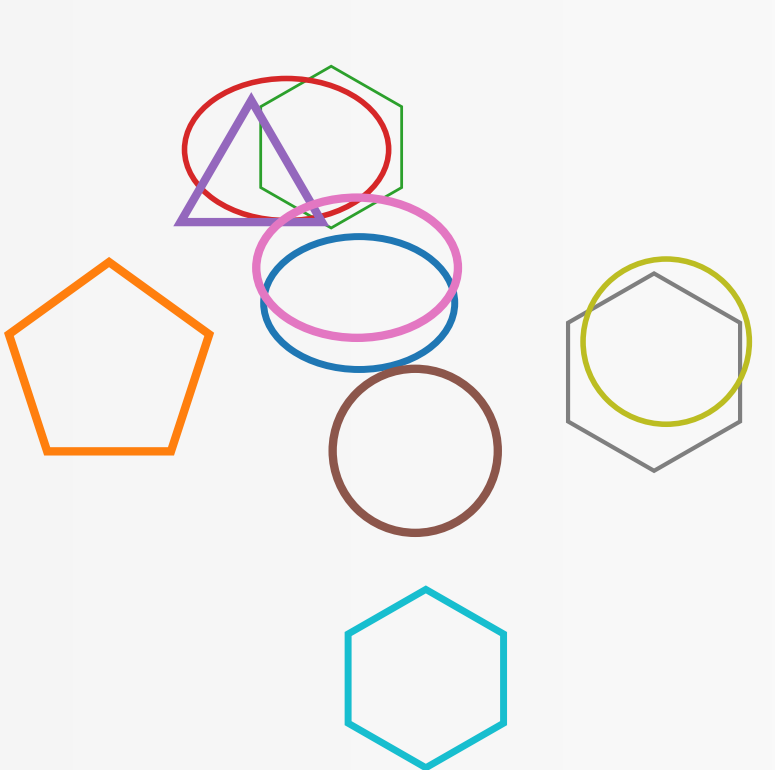[{"shape": "oval", "thickness": 2.5, "radius": 0.62, "center": [0.463, 0.606]}, {"shape": "pentagon", "thickness": 3, "radius": 0.68, "center": [0.141, 0.524]}, {"shape": "hexagon", "thickness": 1, "radius": 0.53, "center": [0.427, 0.809]}, {"shape": "oval", "thickness": 2, "radius": 0.66, "center": [0.37, 0.806]}, {"shape": "triangle", "thickness": 3, "radius": 0.53, "center": [0.324, 0.764]}, {"shape": "circle", "thickness": 3, "radius": 0.53, "center": [0.536, 0.415]}, {"shape": "oval", "thickness": 3, "radius": 0.65, "center": [0.461, 0.652]}, {"shape": "hexagon", "thickness": 1.5, "radius": 0.64, "center": [0.844, 0.517]}, {"shape": "circle", "thickness": 2, "radius": 0.54, "center": [0.86, 0.556]}, {"shape": "hexagon", "thickness": 2.5, "radius": 0.58, "center": [0.549, 0.119]}]